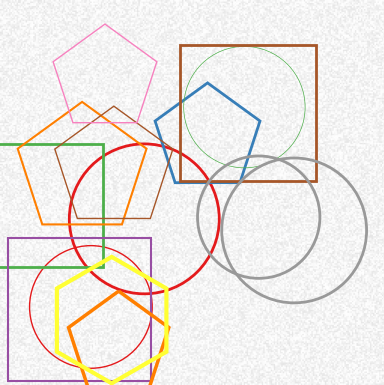[{"shape": "circle", "thickness": 2, "radius": 0.97, "center": [0.375, 0.432]}, {"shape": "circle", "thickness": 1, "radius": 0.8, "center": [0.236, 0.203]}, {"shape": "pentagon", "thickness": 2, "radius": 0.72, "center": [0.539, 0.641]}, {"shape": "square", "thickness": 2, "radius": 0.79, "center": [0.109, 0.466]}, {"shape": "circle", "thickness": 0.5, "radius": 0.79, "center": [0.635, 0.722]}, {"shape": "square", "thickness": 1.5, "radius": 0.93, "center": [0.207, 0.195]}, {"shape": "pentagon", "thickness": 1.5, "radius": 0.88, "center": [0.213, 0.559]}, {"shape": "pentagon", "thickness": 2.5, "radius": 0.68, "center": [0.308, 0.107]}, {"shape": "hexagon", "thickness": 3, "radius": 0.82, "center": [0.29, 0.169]}, {"shape": "pentagon", "thickness": 1, "radius": 0.81, "center": [0.296, 0.563]}, {"shape": "square", "thickness": 2, "radius": 0.88, "center": [0.643, 0.705]}, {"shape": "pentagon", "thickness": 1, "radius": 0.71, "center": [0.273, 0.796]}, {"shape": "circle", "thickness": 2, "radius": 0.79, "center": [0.672, 0.436]}, {"shape": "circle", "thickness": 2, "radius": 0.94, "center": [0.764, 0.402]}]